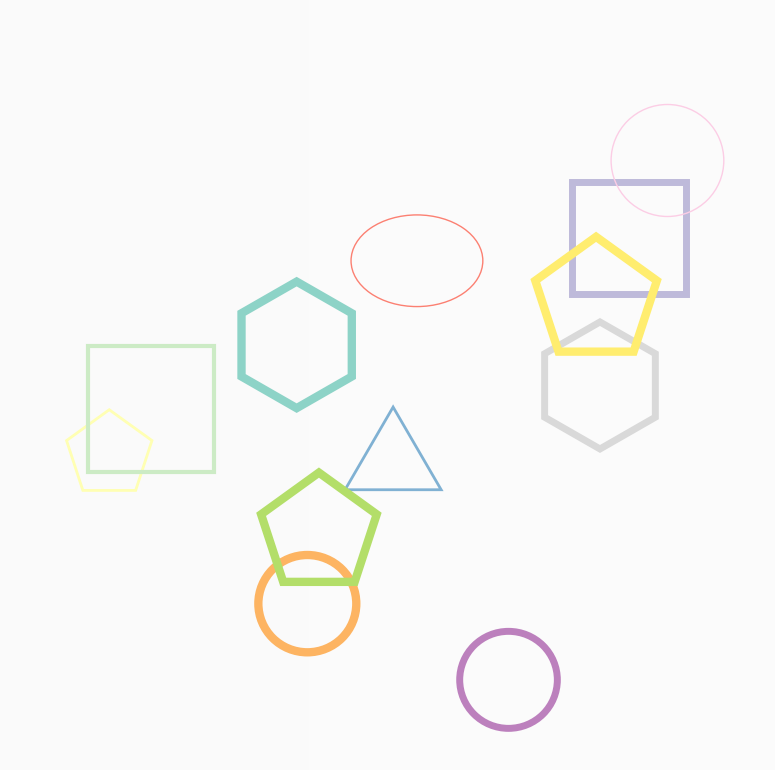[{"shape": "hexagon", "thickness": 3, "radius": 0.41, "center": [0.383, 0.552]}, {"shape": "pentagon", "thickness": 1, "radius": 0.29, "center": [0.141, 0.41]}, {"shape": "square", "thickness": 2.5, "radius": 0.37, "center": [0.812, 0.691]}, {"shape": "oval", "thickness": 0.5, "radius": 0.43, "center": [0.538, 0.661]}, {"shape": "triangle", "thickness": 1, "radius": 0.36, "center": [0.507, 0.4]}, {"shape": "circle", "thickness": 3, "radius": 0.32, "center": [0.397, 0.216]}, {"shape": "pentagon", "thickness": 3, "radius": 0.39, "center": [0.412, 0.308]}, {"shape": "circle", "thickness": 0.5, "radius": 0.36, "center": [0.861, 0.792]}, {"shape": "hexagon", "thickness": 2.5, "radius": 0.41, "center": [0.774, 0.499]}, {"shape": "circle", "thickness": 2.5, "radius": 0.31, "center": [0.656, 0.117]}, {"shape": "square", "thickness": 1.5, "radius": 0.41, "center": [0.195, 0.469]}, {"shape": "pentagon", "thickness": 3, "radius": 0.41, "center": [0.769, 0.61]}]